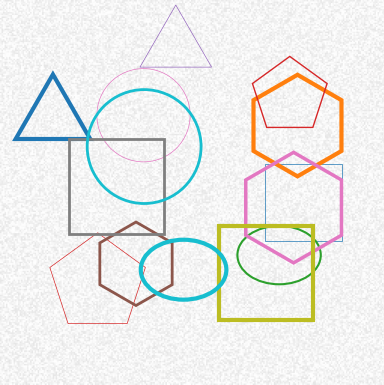[{"shape": "square", "thickness": 0.5, "radius": 0.5, "center": [0.789, 0.474]}, {"shape": "triangle", "thickness": 3, "radius": 0.56, "center": [0.137, 0.695]}, {"shape": "hexagon", "thickness": 3, "radius": 0.66, "center": [0.773, 0.674]}, {"shape": "oval", "thickness": 1.5, "radius": 0.54, "center": [0.725, 0.337]}, {"shape": "pentagon", "thickness": 0.5, "radius": 0.65, "center": [0.254, 0.265]}, {"shape": "pentagon", "thickness": 1, "radius": 0.51, "center": [0.753, 0.752]}, {"shape": "triangle", "thickness": 0.5, "radius": 0.54, "center": [0.457, 0.879]}, {"shape": "hexagon", "thickness": 2, "radius": 0.54, "center": [0.353, 0.315]}, {"shape": "hexagon", "thickness": 2.5, "radius": 0.72, "center": [0.763, 0.461]}, {"shape": "circle", "thickness": 0.5, "radius": 0.61, "center": [0.373, 0.701]}, {"shape": "square", "thickness": 2, "radius": 0.62, "center": [0.303, 0.515]}, {"shape": "square", "thickness": 3, "radius": 0.62, "center": [0.691, 0.291]}, {"shape": "circle", "thickness": 2, "radius": 0.74, "center": [0.374, 0.619]}, {"shape": "oval", "thickness": 3, "radius": 0.56, "center": [0.477, 0.299]}]